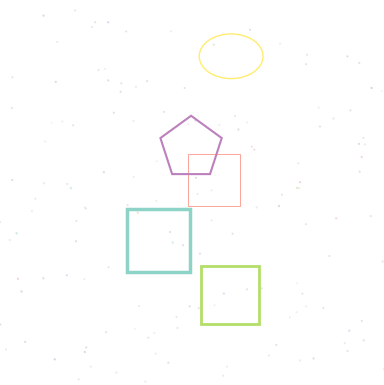[{"shape": "square", "thickness": 2.5, "radius": 0.41, "center": [0.412, 0.374]}, {"shape": "square", "thickness": 0.5, "radius": 0.34, "center": [0.555, 0.533]}, {"shape": "square", "thickness": 2, "radius": 0.37, "center": [0.597, 0.234]}, {"shape": "pentagon", "thickness": 1.5, "radius": 0.42, "center": [0.496, 0.616]}, {"shape": "oval", "thickness": 1, "radius": 0.41, "center": [0.6, 0.854]}]